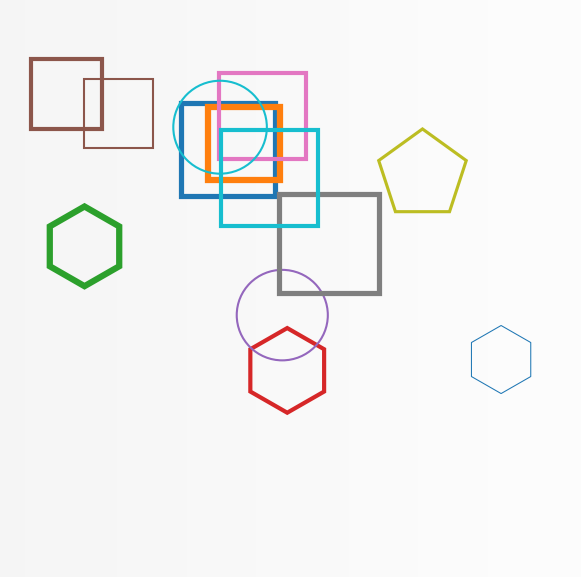[{"shape": "square", "thickness": 2.5, "radius": 0.4, "center": [0.392, 0.741]}, {"shape": "hexagon", "thickness": 0.5, "radius": 0.29, "center": [0.862, 0.377]}, {"shape": "square", "thickness": 3, "radius": 0.31, "center": [0.42, 0.751]}, {"shape": "hexagon", "thickness": 3, "radius": 0.34, "center": [0.145, 0.573]}, {"shape": "hexagon", "thickness": 2, "radius": 0.37, "center": [0.494, 0.358]}, {"shape": "circle", "thickness": 1, "radius": 0.39, "center": [0.486, 0.453]}, {"shape": "square", "thickness": 1, "radius": 0.3, "center": [0.204, 0.803]}, {"shape": "square", "thickness": 2, "radius": 0.3, "center": [0.115, 0.836]}, {"shape": "square", "thickness": 2, "radius": 0.38, "center": [0.452, 0.798]}, {"shape": "square", "thickness": 2.5, "radius": 0.43, "center": [0.566, 0.578]}, {"shape": "pentagon", "thickness": 1.5, "radius": 0.4, "center": [0.727, 0.697]}, {"shape": "square", "thickness": 2, "radius": 0.42, "center": [0.464, 0.691]}, {"shape": "circle", "thickness": 1, "radius": 0.4, "center": [0.379, 0.779]}]